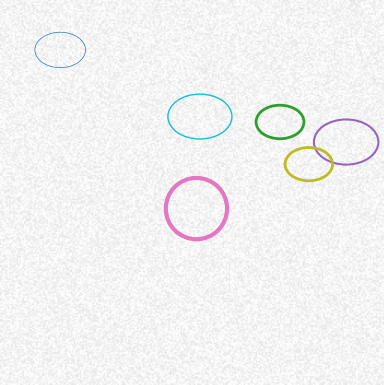[{"shape": "oval", "thickness": 0.5, "radius": 0.33, "center": [0.156, 0.87]}, {"shape": "oval", "thickness": 2, "radius": 0.31, "center": [0.727, 0.683]}, {"shape": "oval", "thickness": 1.5, "radius": 0.42, "center": [0.899, 0.631]}, {"shape": "circle", "thickness": 3, "radius": 0.4, "center": [0.51, 0.458]}, {"shape": "oval", "thickness": 2, "radius": 0.31, "center": [0.802, 0.574]}, {"shape": "oval", "thickness": 1, "radius": 0.42, "center": [0.519, 0.697]}]